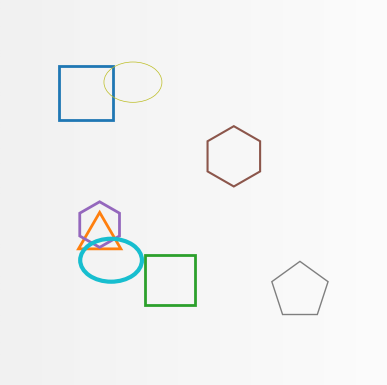[{"shape": "square", "thickness": 2, "radius": 0.35, "center": [0.222, 0.759]}, {"shape": "triangle", "thickness": 2, "radius": 0.32, "center": [0.257, 0.385]}, {"shape": "square", "thickness": 2, "radius": 0.32, "center": [0.438, 0.272]}, {"shape": "hexagon", "thickness": 2, "radius": 0.3, "center": [0.257, 0.417]}, {"shape": "hexagon", "thickness": 1.5, "radius": 0.39, "center": [0.603, 0.594]}, {"shape": "pentagon", "thickness": 1, "radius": 0.38, "center": [0.774, 0.245]}, {"shape": "oval", "thickness": 0.5, "radius": 0.37, "center": [0.343, 0.787]}, {"shape": "oval", "thickness": 3, "radius": 0.4, "center": [0.287, 0.324]}]